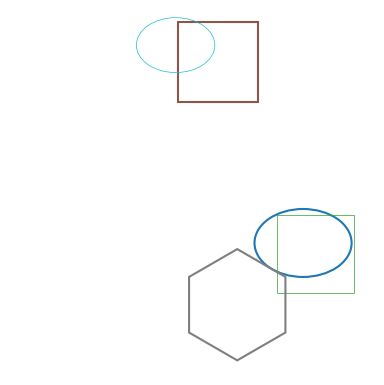[{"shape": "oval", "thickness": 1.5, "radius": 0.63, "center": [0.787, 0.369]}, {"shape": "square", "thickness": 0.5, "radius": 0.5, "center": [0.819, 0.34]}, {"shape": "square", "thickness": 1.5, "radius": 0.52, "center": [0.567, 0.84]}, {"shape": "hexagon", "thickness": 1.5, "radius": 0.72, "center": [0.616, 0.208]}, {"shape": "oval", "thickness": 0.5, "radius": 0.51, "center": [0.456, 0.883]}]